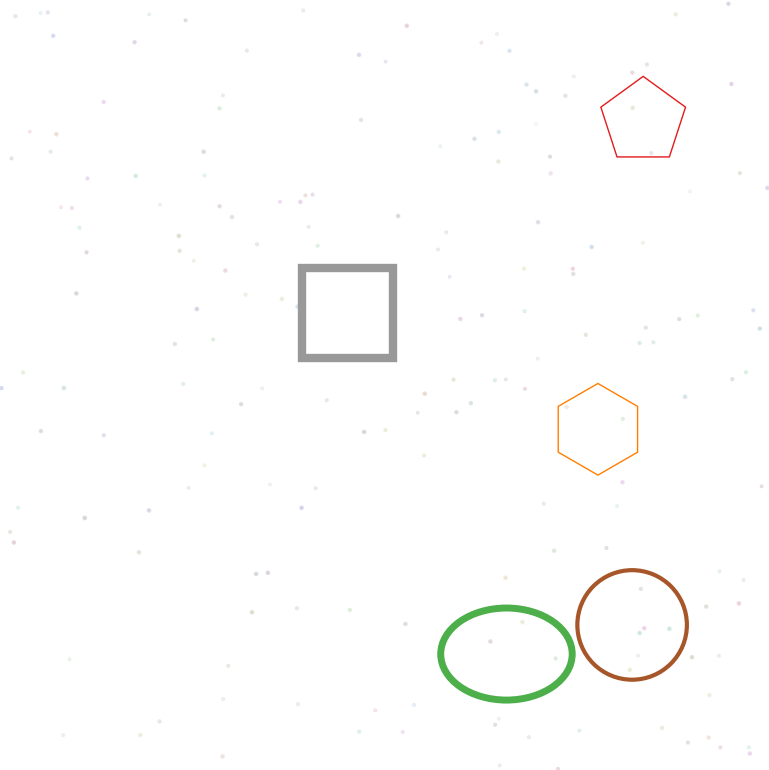[{"shape": "pentagon", "thickness": 0.5, "radius": 0.29, "center": [0.835, 0.843]}, {"shape": "oval", "thickness": 2.5, "radius": 0.43, "center": [0.658, 0.151]}, {"shape": "hexagon", "thickness": 0.5, "radius": 0.3, "center": [0.777, 0.442]}, {"shape": "circle", "thickness": 1.5, "radius": 0.36, "center": [0.821, 0.188]}, {"shape": "square", "thickness": 3, "radius": 0.29, "center": [0.451, 0.593]}]